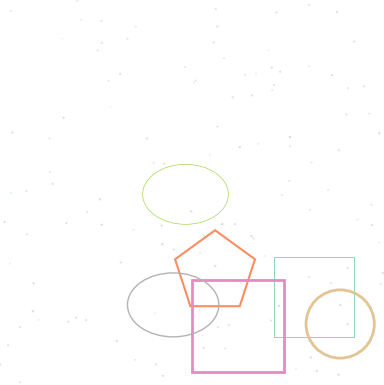[{"shape": "square", "thickness": 0.5, "radius": 0.52, "center": [0.816, 0.228]}, {"shape": "pentagon", "thickness": 1.5, "radius": 0.55, "center": [0.559, 0.293]}, {"shape": "square", "thickness": 2, "radius": 0.59, "center": [0.618, 0.153]}, {"shape": "oval", "thickness": 0.5, "radius": 0.56, "center": [0.482, 0.495]}, {"shape": "circle", "thickness": 2, "radius": 0.44, "center": [0.884, 0.158]}, {"shape": "oval", "thickness": 1, "radius": 0.59, "center": [0.45, 0.208]}]